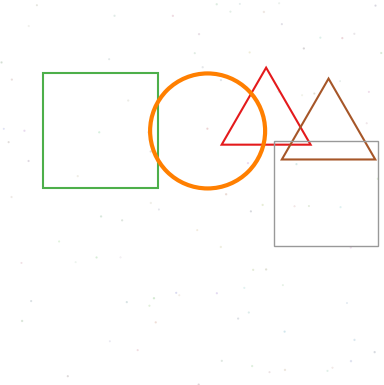[{"shape": "triangle", "thickness": 1.5, "radius": 0.67, "center": [0.691, 0.691]}, {"shape": "square", "thickness": 1.5, "radius": 0.75, "center": [0.262, 0.662]}, {"shape": "circle", "thickness": 3, "radius": 0.75, "center": [0.539, 0.66]}, {"shape": "triangle", "thickness": 1.5, "radius": 0.7, "center": [0.853, 0.656]}, {"shape": "square", "thickness": 1, "radius": 0.68, "center": [0.847, 0.497]}]